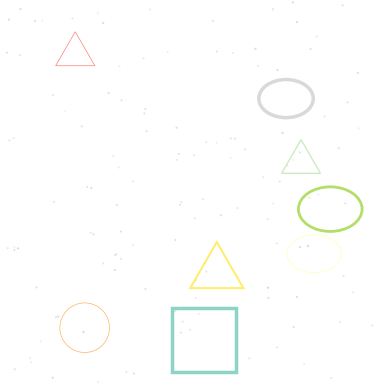[{"shape": "square", "thickness": 2.5, "radius": 0.41, "center": [0.529, 0.116]}, {"shape": "oval", "thickness": 0.5, "radius": 0.35, "center": [0.816, 0.341]}, {"shape": "triangle", "thickness": 0.5, "radius": 0.29, "center": [0.195, 0.859]}, {"shape": "circle", "thickness": 0.5, "radius": 0.32, "center": [0.22, 0.149]}, {"shape": "oval", "thickness": 2, "radius": 0.41, "center": [0.858, 0.457]}, {"shape": "oval", "thickness": 2.5, "radius": 0.35, "center": [0.743, 0.744]}, {"shape": "triangle", "thickness": 1, "radius": 0.29, "center": [0.782, 0.579]}, {"shape": "triangle", "thickness": 1.5, "radius": 0.4, "center": [0.563, 0.292]}]